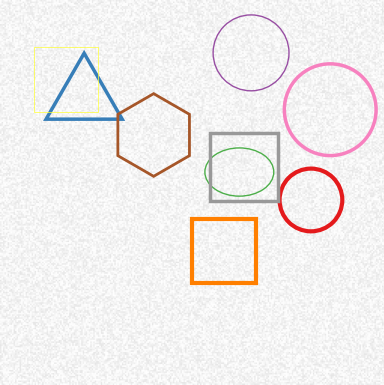[{"shape": "circle", "thickness": 3, "radius": 0.41, "center": [0.808, 0.481]}, {"shape": "triangle", "thickness": 2.5, "radius": 0.57, "center": [0.219, 0.748]}, {"shape": "oval", "thickness": 1, "radius": 0.45, "center": [0.622, 0.553]}, {"shape": "circle", "thickness": 1, "radius": 0.49, "center": [0.652, 0.863]}, {"shape": "square", "thickness": 3, "radius": 0.42, "center": [0.581, 0.348]}, {"shape": "square", "thickness": 0.5, "radius": 0.42, "center": [0.171, 0.793]}, {"shape": "hexagon", "thickness": 2, "radius": 0.54, "center": [0.399, 0.649]}, {"shape": "circle", "thickness": 2.5, "radius": 0.6, "center": [0.858, 0.715]}, {"shape": "square", "thickness": 2.5, "radius": 0.44, "center": [0.634, 0.566]}]